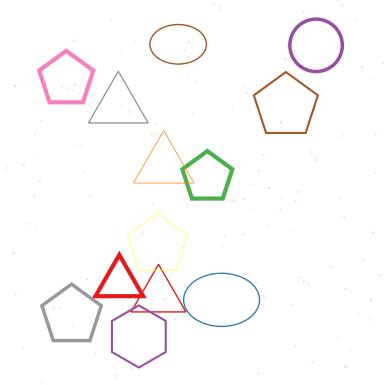[{"shape": "triangle", "thickness": 1, "radius": 0.41, "center": [0.412, 0.231]}, {"shape": "triangle", "thickness": 3, "radius": 0.36, "center": [0.31, 0.266]}, {"shape": "oval", "thickness": 1, "radius": 0.49, "center": [0.576, 0.221]}, {"shape": "pentagon", "thickness": 3, "radius": 0.34, "center": [0.539, 0.539]}, {"shape": "circle", "thickness": 2.5, "radius": 0.34, "center": [0.821, 0.882]}, {"shape": "hexagon", "thickness": 1.5, "radius": 0.4, "center": [0.361, 0.126]}, {"shape": "triangle", "thickness": 0.5, "radius": 0.45, "center": [0.425, 0.57]}, {"shape": "pentagon", "thickness": 0.5, "radius": 0.41, "center": [0.409, 0.364]}, {"shape": "oval", "thickness": 1, "radius": 0.37, "center": [0.463, 0.885]}, {"shape": "pentagon", "thickness": 1.5, "radius": 0.44, "center": [0.743, 0.725]}, {"shape": "pentagon", "thickness": 3, "radius": 0.37, "center": [0.172, 0.794]}, {"shape": "pentagon", "thickness": 2.5, "radius": 0.41, "center": [0.186, 0.181]}, {"shape": "triangle", "thickness": 1, "radius": 0.45, "center": [0.307, 0.725]}]